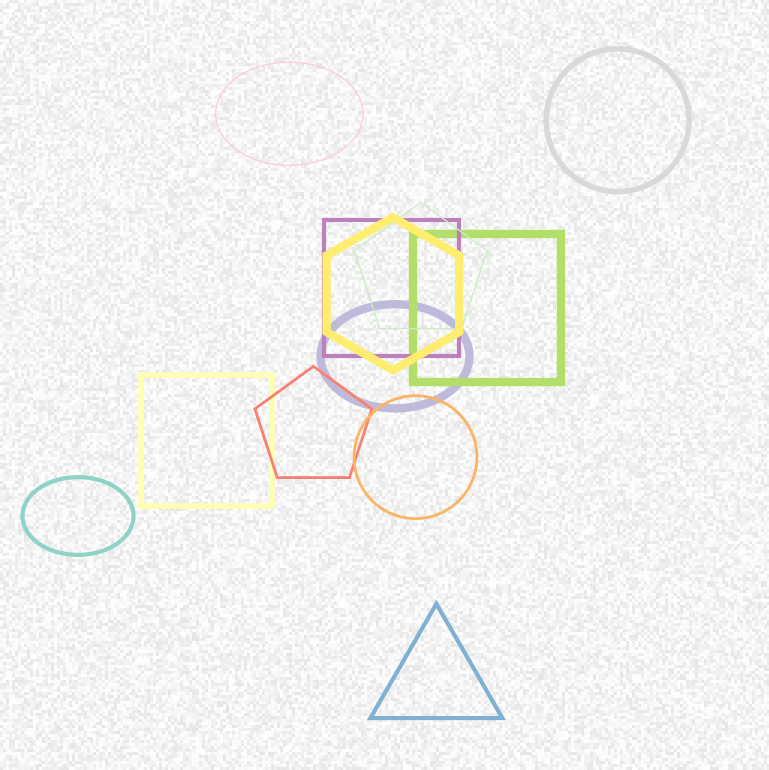[{"shape": "oval", "thickness": 1.5, "radius": 0.36, "center": [0.101, 0.33]}, {"shape": "square", "thickness": 2, "radius": 0.42, "center": [0.268, 0.428]}, {"shape": "oval", "thickness": 3, "radius": 0.48, "center": [0.513, 0.537]}, {"shape": "pentagon", "thickness": 1, "radius": 0.4, "center": [0.407, 0.444]}, {"shape": "triangle", "thickness": 1.5, "radius": 0.49, "center": [0.567, 0.117]}, {"shape": "circle", "thickness": 1, "radius": 0.4, "center": [0.54, 0.406]}, {"shape": "square", "thickness": 3, "radius": 0.48, "center": [0.632, 0.6]}, {"shape": "oval", "thickness": 0.5, "radius": 0.48, "center": [0.376, 0.852]}, {"shape": "circle", "thickness": 2, "radius": 0.46, "center": [0.802, 0.844]}, {"shape": "square", "thickness": 1.5, "radius": 0.44, "center": [0.509, 0.626]}, {"shape": "pentagon", "thickness": 0.5, "radius": 0.45, "center": [0.546, 0.647]}, {"shape": "hexagon", "thickness": 3, "radius": 0.5, "center": [0.51, 0.618]}]